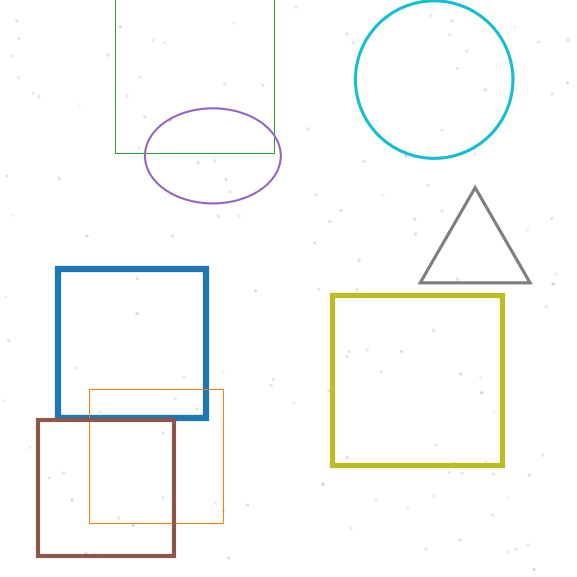[{"shape": "square", "thickness": 3, "radius": 0.64, "center": [0.229, 0.405]}, {"shape": "square", "thickness": 0.5, "radius": 0.58, "center": [0.27, 0.21]}, {"shape": "square", "thickness": 0.5, "radius": 0.69, "center": [0.337, 0.873]}, {"shape": "oval", "thickness": 1, "radius": 0.59, "center": [0.369, 0.729]}, {"shape": "square", "thickness": 2, "radius": 0.59, "center": [0.183, 0.155]}, {"shape": "triangle", "thickness": 1.5, "radius": 0.55, "center": [0.823, 0.564]}, {"shape": "square", "thickness": 2.5, "radius": 0.74, "center": [0.723, 0.342]}, {"shape": "circle", "thickness": 1.5, "radius": 0.68, "center": [0.752, 0.861]}]